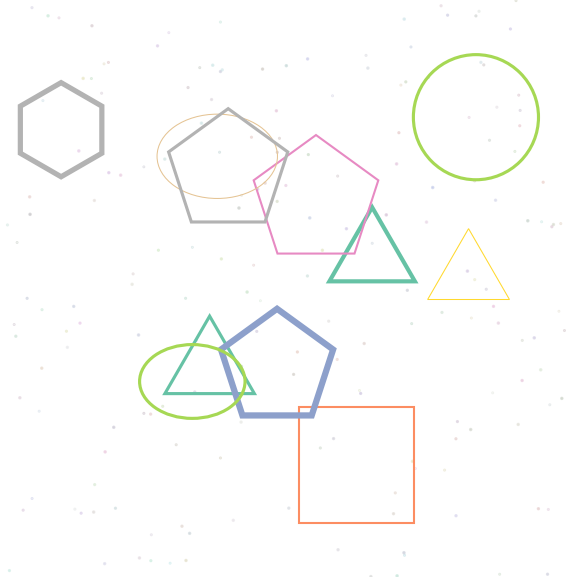[{"shape": "triangle", "thickness": 2, "radius": 0.43, "center": [0.644, 0.555]}, {"shape": "triangle", "thickness": 1.5, "radius": 0.45, "center": [0.363, 0.362]}, {"shape": "square", "thickness": 1, "radius": 0.5, "center": [0.617, 0.194]}, {"shape": "pentagon", "thickness": 3, "radius": 0.51, "center": [0.48, 0.362]}, {"shape": "pentagon", "thickness": 1, "radius": 0.57, "center": [0.547, 0.652]}, {"shape": "circle", "thickness": 1.5, "radius": 0.54, "center": [0.824, 0.796]}, {"shape": "oval", "thickness": 1.5, "radius": 0.46, "center": [0.333, 0.339]}, {"shape": "triangle", "thickness": 0.5, "radius": 0.41, "center": [0.811, 0.521]}, {"shape": "oval", "thickness": 0.5, "radius": 0.52, "center": [0.376, 0.728]}, {"shape": "pentagon", "thickness": 1.5, "radius": 0.54, "center": [0.395, 0.703]}, {"shape": "hexagon", "thickness": 2.5, "radius": 0.41, "center": [0.106, 0.775]}]